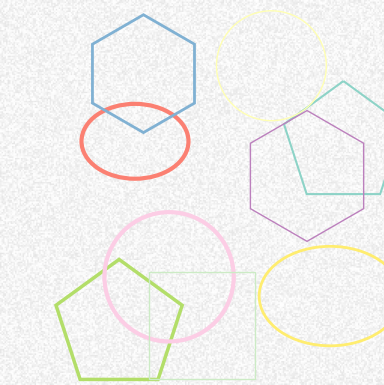[{"shape": "pentagon", "thickness": 1.5, "radius": 0.81, "center": [0.892, 0.627]}, {"shape": "circle", "thickness": 1, "radius": 0.71, "center": [0.705, 0.829]}, {"shape": "oval", "thickness": 3, "radius": 0.69, "center": [0.351, 0.633]}, {"shape": "hexagon", "thickness": 2, "radius": 0.77, "center": [0.373, 0.809]}, {"shape": "pentagon", "thickness": 2.5, "radius": 0.86, "center": [0.309, 0.154]}, {"shape": "circle", "thickness": 3, "radius": 0.84, "center": [0.439, 0.281]}, {"shape": "hexagon", "thickness": 1, "radius": 0.85, "center": [0.797, 0.543]}, {"shape": "square", "thickness": 1, "radius": 0.69, "center": [0.524, 0.155]}, {"shape": "oval", "thickness": 2, "radius": 0.92, "center": [0.858, 0.231]}]